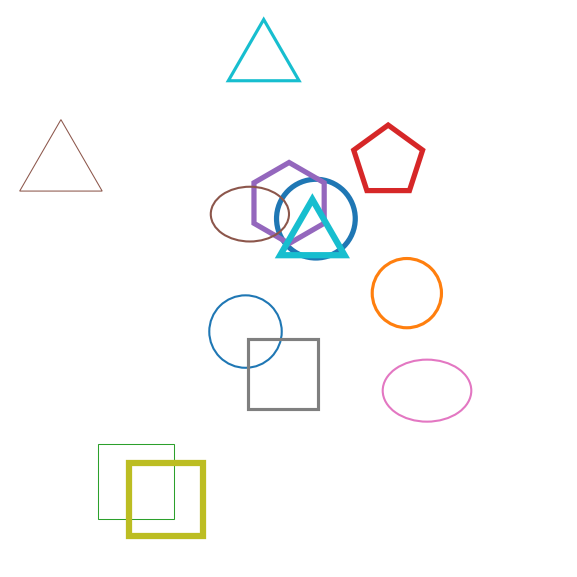[{"shape": "circle", "thickness": 2.5, "radius": 0.34, "center": [0.547, 0.621]}, {"shape": "circle", "thickness": 1, "radius": 0.31, "center": [0.425, 0.425]}, {"shape": "circle", "thickness": 1.5, "radius": 0.3, "center": [0.704, 0.492]}, {"shape": "square", "thickness": 0.5, "radius": 0.33, "center": [0.236, 0.165]}, {"shape": "pentagon", "thickness": 2.5, "radius": 0.31, "center": [0.672, 0.72]}, {"shape": "hexagon", "thickness": 2.5, "radius": 0.35, "center": [0.501, 0.648]}, {"shape": "triangle", "thickness": 0.5, "radius": 0.41, "center": [0.106, 0.71]}, {"shape": "oval", "thickness": 1, "radius": 0.34, "center": [0.433, 0.628]}, {"shape": "oval", "thickness": 1, "radius": 0.38, "center": [0.739, 0.323]}, {"shape": "square", "thickness": 1.5, "radius": 0.3, "center": [0.49, 0.351]}, {"shape": "square", "thickness": 3, "radius": 0.32, "center": [0.287, 0.134]}, {"shape": "triangle", "thickness": 3, "radius": 0.32, "center": [0.541, 0.589]}, {"shape": "triangle", "thickness": 1.5, "radius": 0.35, "center": [0.457, 0.895]}]